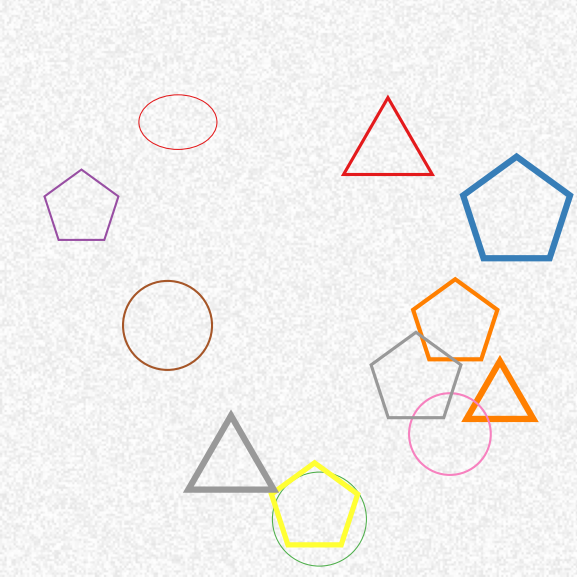[{"shape": "oval", "thickness": 0.5, "radius": 0.34, "center": [0.308, 0.788]}, {"shape": "triangle", "thickness": 1.5, "radius": 0.44, "center": [0.672, 0.741]}, {"shape": "pentagon", "thickness": 3, "radius": 0.49, "center": [0.895, 0.631]}, {"shape": "circle", "thickness": 0.5, "radius": 0.41, "center": [0.553, 0.1]}, {"shape": "pentagon", "thickness": 1, "radius": 0.34, "center": [0.141, 0.638]}, {"shape": "triangle", "thickness": 3, "radius": 0.33, "center": [0.866, 0.307]}, {"shape": "pentagon", "thickness": 2, "radius": 0.38, "center": [0.788, 0.439]}, {"shape": "pentagon", "thickness": 2.5, "radius": 0.39, "center": [0.545, 0.119]}, {"shape": "circle", "thickness": 1, "radius": 0.39, "center": [0.29, 0.436]}, {"shape": "circle", "thickness": 1, "radius": 0.35, "center": [0.779, 0.248]}, {"shape": "triangle", "thickness": 3, "radius": 0.43, "center": [0.4, 0.194]}, {"shape": "pentagon", "thickness": 1.5, "radius": 0.41, "center": [0.72, 0.342]}]